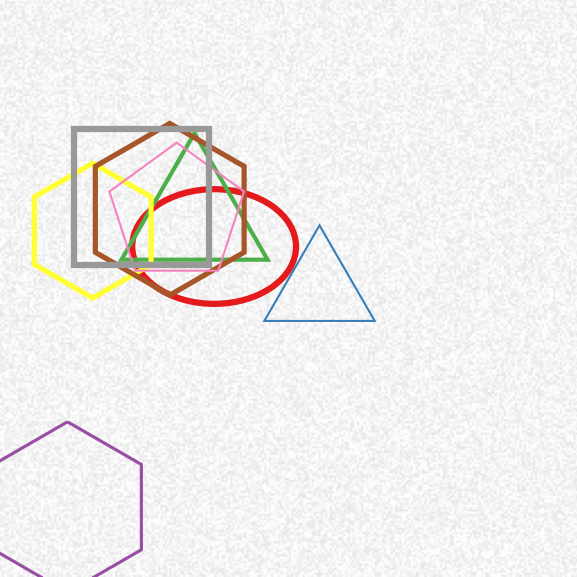[{"shape": "oval", "thickness": 3, "radius": 0.71, "center": [0.371, 0.572]}, {"shape": "triangle", "thickness": 1, "radius": 0.55, "center": [0.553, 0.499]}, {"shape": "triangle", "thickness": 2, "radius": 0.73, "center": [0.337, 0.622]}, {"shape": "hexagon", "thickness": 1.5, "radius": 0.74, "center": [0.117, 0.121]}, {"shape": "hexagon", "thickness": 2.5, "radius": 0.58, "center": [0.161, 0.6]}, {"shape": "hexagon", "thickness": 2.5, "radius": 0.74, "center": [0.294, 0.637]}, {"shape": "pentagon", "thickness": 1, "radius": 0.61, "center": [0.306, 0.63]}, {"shape": "square", "thickness": 3, "radius": 0.59, "center": [0.245, 0.658]}]